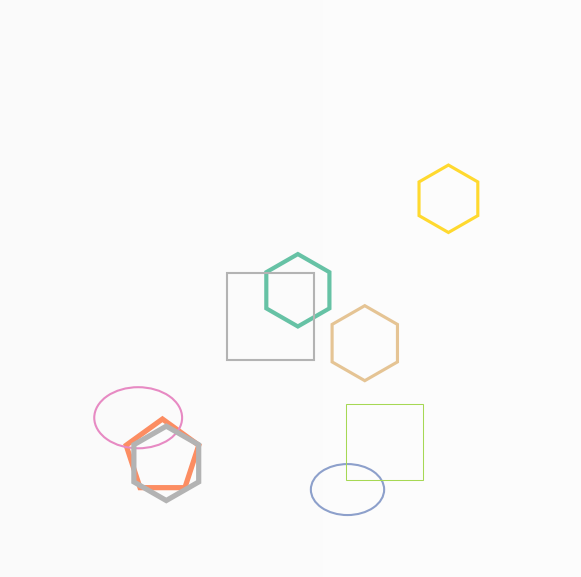[{"shape": "hexagon", "thickness": 2, "radius": 0.31, "center": [0.512, 0.496]}, {"shape": "pentagon", "thickness": 2.5, "radius": 0.33, "center": [0.279, 0.208]}, {"shape": "oval", "thickness": 1, "radius": 0.32, "center": [0.598, 0.151]}, {"shape": "oval", "thickness": 1, "radius": 0.38, "center": [0.238, 0.276]}, {"shape": "square", "thickness": 0.5, "radius": 0.33, "center": [0.662, 0.234]}, {"shape": "hexagon", "thickness": 1.5, "radius": 0.29, "center": [0.771, 0.655]}, {"shape": "hexagon", "thickness": 1.5, "radius": 0.32, "center": [0.628, 0.405]}, {"shape": "square", "thickness": 1, "radius": 0.38, "center": [0.466, 0.451]}, {"shape": "hexagon", "thickness": 2.5, "radius": 0.32, "center": [0.286, 0.197]}]